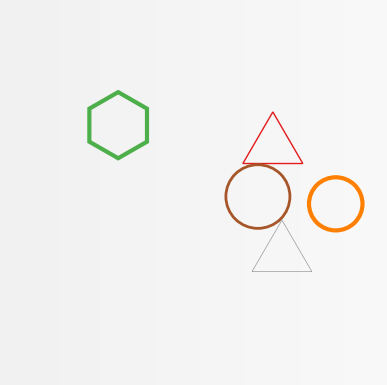[{"shape": "triangle", "thickness": 1, "radius": 0.45, "center": [0.704, 0.62]}, {"shape": "hexagon", "thickness": 3, "radius": 0.43, "center": [0.305, 0.675]}, {"shape": "circle", "thickness": 3, "radius": 0.35, "center": [0.866, 0.471]}, {"shape": "circle", "thickness": 2, "radius": 0.41, "center": [0.666, 0.489]}, {"shape": "triangle", "thickness": 0.5, "radius": 0.45, "center": [0.728, 0.339]}]